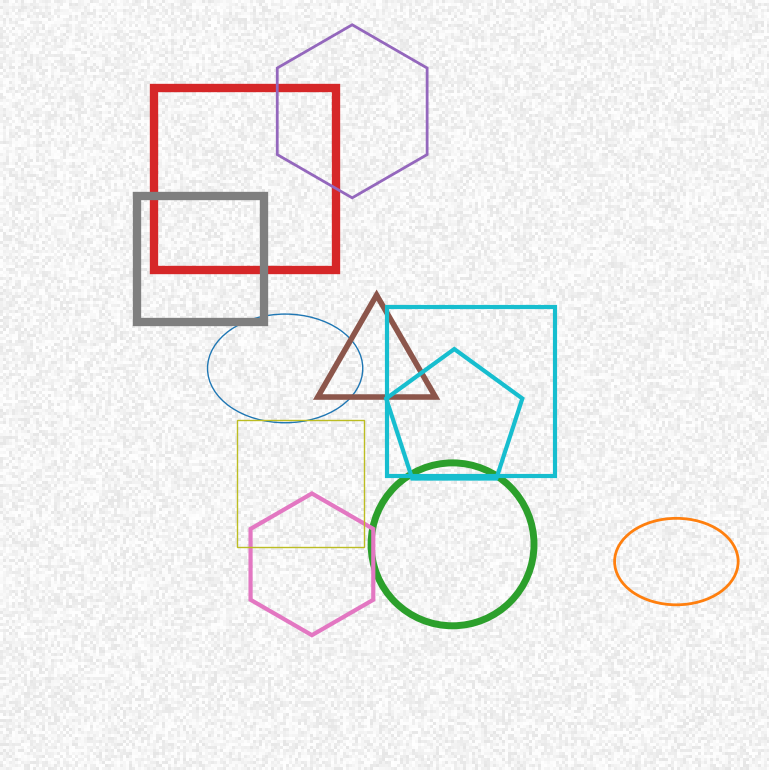[{"shape": "oval", "thickness": 0.5, "radius": 0.5, "center": [0.37, 0.522]}, {"shape": "oval", "thickness": 1, "radius": 0.4, "center": [0.878, 0.271]}, {"shape": "circle", "thickness": 2.5, "radius": 0.53, "center": [0.588, 0.293]}, {"shape": "square", "thickness": 3, "radius": 0.59, "center": [0.318, 0.767]}, {"shape": "hexagon", "thickness": 1, "radius": 0.56, "center": [0.457, 0.855]}, {"shape": "triangle", "thickness": 2, "radius": 0.44, "center": [0.489, 0.529]}, {"shape": "hexagon", "thickness": 1.5, "radius": 0.46, "center": [0.405, 0.267]}, {"shape": "square", "thickness": 3, "radius": 0.41, "center": [0.26, 0.664]}, {"shape": "square", "thickness": 0.5, "radius": 0.41, "center": [0.39, 0.372]}, {"shape": "square", "thickness": 1.5, "radius": 0.55, "center": [0.612, 0.492]}, {"shape": "pentagon", "thickness": 1.5, "radius": 0.46, "center": [0.59, 0.454]}]